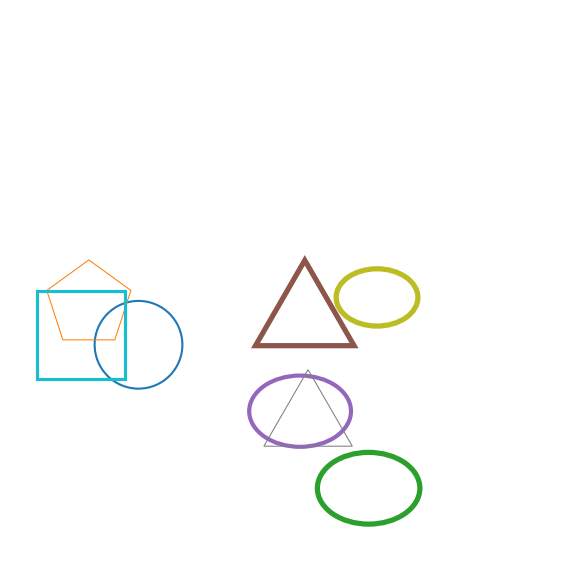[{"shape": "circle", "thickness": 1, "radius": 0.38, "center": [0.24, 0.402]}, {"shape": "pentagon", "thickness": 0.5, "radius": 0.38, "center": [0.154, 0.473]}, {"shape": "oval", "thickness": 2.5, "radius": 0.44, "center": [0.638, 0.154]}, {"shape": "oval", "thickness": 2, "radius": 0.44, "center": [0.52, 0.287]}, {"shape": "triangle", "thickness": 2.5, "radius": 0.49, "center": [0.528, 0.45]}, {"shape": "triangle", "thickness": 0.5, "radius": 0.44, "center": [0.533, 0.271]}, {"shape": "oval", "thickness": 2.5, "radius": 0.35, "center": [0.653, 0.484]}, {"shape": "square", "thickness": 1.5, "radius": 0.38, "center": [0.14, 0.419]}]